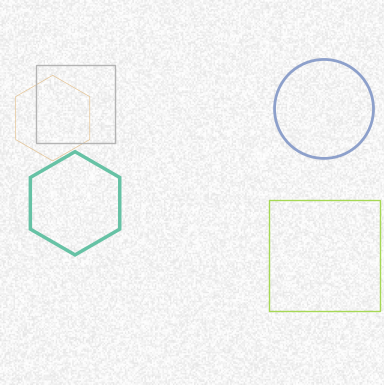[{"shape": "hexagon", "thickness": 2.5, "radius": 0.67, "center": [0.195, 0.472]}, {"shape": "circle", "thickness": 2, "radius": 0.64, "center": [0.842, 0.717]}, {"shape": "square", "thickness": 1, "radius": 0.72, "center": [0.842, 0.336]}, {"shape": "hexagon", "thickness": 0.5, "radius": 0.56, "center": [0.137, 0.693]}, {"shape": "square", "thickness": 1, "radius": 0.51, "center": [0.196, 0.729]}]